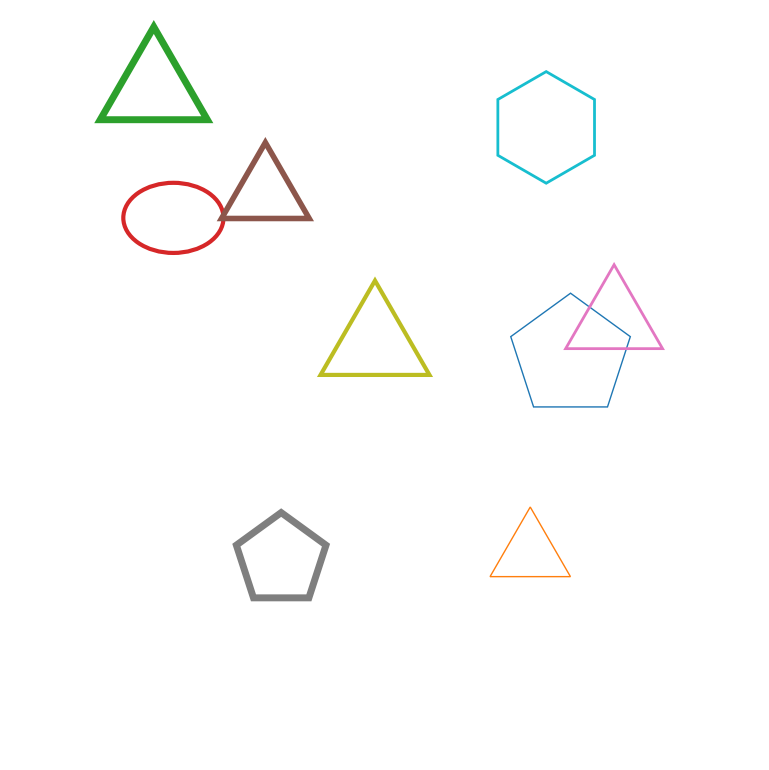[{"shape": "pentagon", "thickness": 0.5, "radius": 0.41, "center": [0.741, 0.538]}, {"shape": "triangle", "thickness": 0.5, "radius": 0.3, "center": [0.689, 0.281]}, {"shape": "triangle", "thickness": 2.5, "radius": 0.4, "center": [0.2, 0.885]}, {"shape": "oval", "thickness": 1.5, "radius": 0.33, "center": [0.225, 0.717]}, {"shape": "triangle", "thickness": 2, "radius": 0.33, "center": [0.345, 0.749]}, {"shape": "triangle", "thickness": 1, "radius": 0.36, "center": [0.798, 0.584]}, {"shape": "pentagon", "thickness": 2.5, "radius": 0.31, "center": [0.365, 0.273]}, {"shape": "triangle", "thickness": 1.5, "radius": 0.41, "center": [0.487, 0.554]}, {"shape": "hexagon", "thickness": 1, "radius": 0.36, "center": [0.709, 0.835]}]